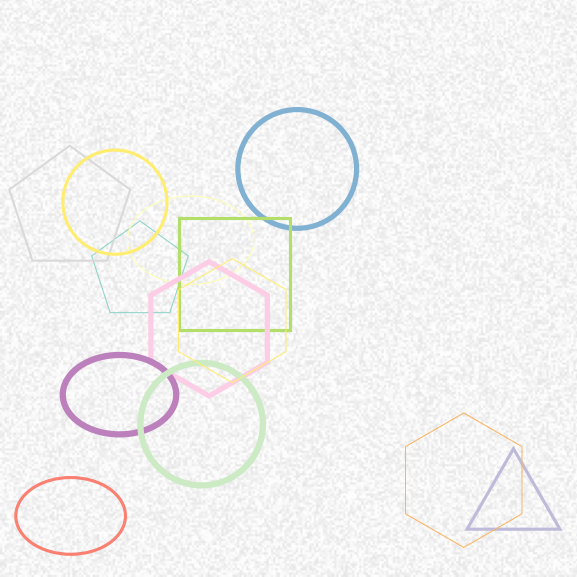[{"shape": "pentagon", "thickness": 0.5, "radius": 0.44, "center": [0.242, 0.529]}, {"shape": "oval", "thickness": 0.5, "radius": 0.55, "center": [0.33, 0.583]}, {"shape": "triangle", "thickness": 1.5, "radius": 0.46, "center": [0.889, 0.129]}, {"shape": "oval", "thickness": 1.5, "radius": 0.47, "center": [0.122, 0.106]}, {"shape": "circle", "thickness": 2.5, "radius": 0.51, "center": [0.515, 0.707]}, {"shape": "hexagon", "thickness": 0.5, "radius": 0.58, "center": [0.803, 0.168]}, {"shape": "square", "thickness": 1.5, "radius": 0.48, "center": [0.406, 0.525]}, {"shape": "hexagon", "thickness": 2.5, "radius": 0.58, "center": [0.362, 0.43]}, {"shape": "pentagon", "thickness": 1, "radius": 0.55, "center": [0.121, 0.637]}, {"shape": "oval", "thickness": 3, "radius": 0.49, "center": [0.207, 0.316]}, {"shape": "circle", "thickness": 3, "radius": 0.53, "center": [0.349, 0.265]}, {"shape": "circle", "thickness": 1.5, "radius": 0.45, "center": [0.199, 0.649]}, {"shape": "hexagon", "thickness": 0.5, "radius": 0.54, "center": [0.402, 0.444]}]